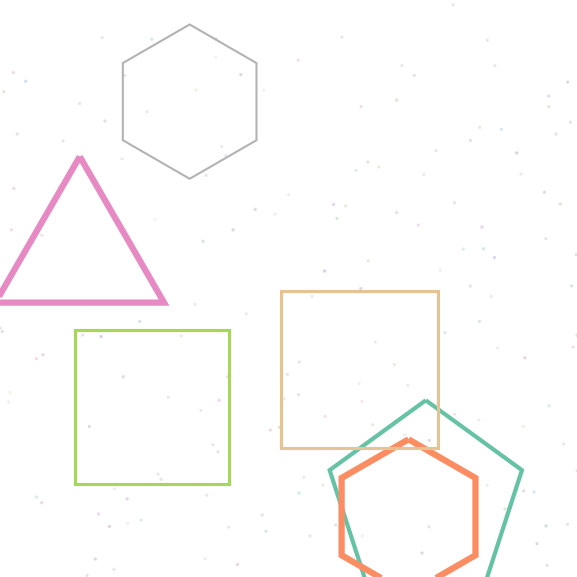[{"shape": "pentagon", "thickness": 2, "radius": 0.88, "center": [0.737, 0.131]}, {"shape": "hexagon", "thickness": 3, "radius": 0.67, "center": [0.707, 0.105]}, {"shape": "triangle", "thickness": 3, "radius": 0.84, "center": [0.138, 0.559]}, {"shape": "square", "thickness": 1.5, "radius": 0.67, "center": [0.263, 0.294]}, {"shape": "square", "thickness": 1.5, "radius": 0.68, "center": [0.623, 0.359]}, {"shape": "hexagon", "thickness": 1, "radius": 0.67, "center": [0.328, 0.823]}]